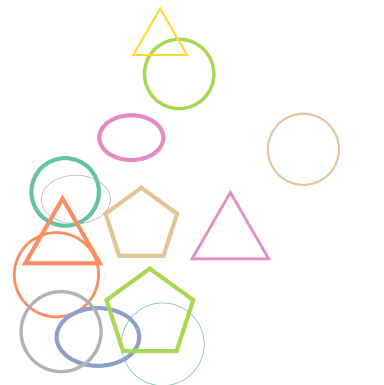[{"shape": "circle", "thickness": 3, "radius": 0.44, "center": [0.169, 0.502]}, {"shape": "circle", "thickness": 0.5, "radius": 0.54, "center": [0.423, 0.106]}, {"shape": "circle", "thickness": 2, "radius": 0.55, "center": [0.147, 0.286]}, {"shape": "triangle", "thickness": 3, "radius": 0.56, "center": [0.163, 0.372]}, {"shape": "oval", "thickness": 3, "radius": 0.54, "center": [0.254, 0.125]}, {"shape": "oval", "thickness": 3, "radius": 0.42, "center": [0.341, 0.642]}, {"shape": "triangle", "thickness": 2, "radius": 0.57, "center": [0.598, 0.385]}, {"shape": "circle", "thickness": 2.5, "radius": 0.45, "center": [0.465, 0.808]}, {"shape": "pentagon", "thickness": 3, "radius": 0.59, "center": [0.389, 0.184]}, {"shape": "triangle", "thickness": 1.5, "radius": 0.4, "center": [0.416, 0.897]}, {"shape": "pentagon", "thickness": 3, "radius": 0.49, "center": [0.367, 0.415]}, {"shape": "circle", "thickness": 1.5, "radius": 0.46, "center": [0.788, 0.612]}, {"shape": "oval", "thickness": 0.5, "radius": 0.45, "center": [0.197, 0.482]}, {"shape": "circle", "thickness": 2.5, "radius": 0.52, "center": [0.159, 0.139]}]